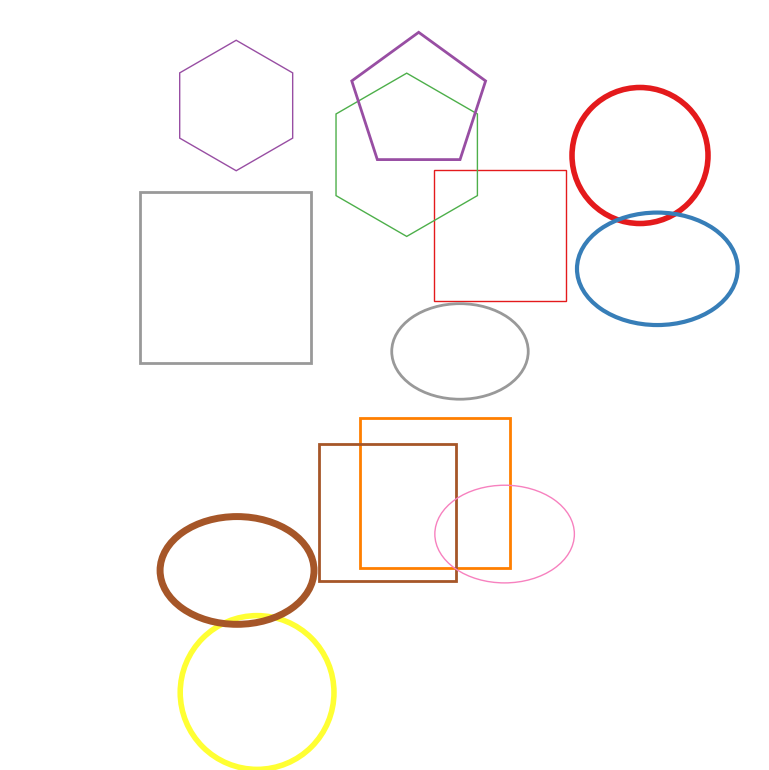[{"shape": "square", "thickness": 0.5, "radius": 0.43, "center": [0.649, 0.694]}, {"shape": "circle", "thickness": 2, "radius": 0.44, "center": [0.831, 0.798]}, {"shape": "oval", "thickness": 1.5, "radius": 0.52, "center": [0.854, 0.651]}, {"shape": "hexagon", "thickness": 0.5, "radius": 0.53, "center": [0.528, 0.799]}, {"shape": "pentagon", "thickness": 1, "radius": 0.46, "center": [0.544, 0.867]}, {"shape": "hexagon", "thickness": 0.5, "radius": 0.42, "center": [0.307, 0.863]}, {"shape": "square", "thickness": 1, "radius": 0.49, "center": [0.565, 0.36]}, {"shape": "circle", "thickness": 2, "radius": 0.5, "center": [0.334, 0.101]}, {"shape": "oval", "thickness": 2.5, "radius": 0.5, "center": [0.308, 0.259]}, {"shape": "square", "thickness": 1, "radius": 0.44, "center": [0.503, 0.334]}, {"shape": "oval", "thickness": 0.5, "radius": 0.45, "center": [0.655, 0.306]}, {"shape": "square", "thickness": 1, "radius": 0.55, "center": [0.293, 0.639]}, {"shape": "oval", "thickness": 1, "radius": 0.44, "center": [0.597, 0.544]}]